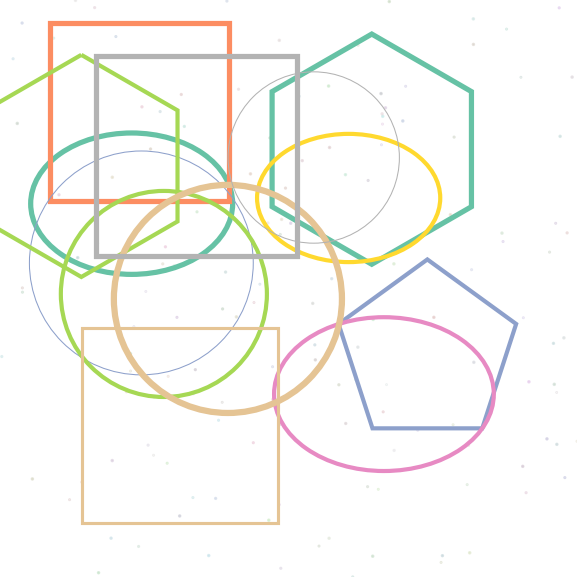[{"shape": "oval", "thickness": 2.5, "radius": 0.87, "center": [0.228, 0.646]}, {"shape": "hexagon", "thickness": 2.5, "radius": 1.0, "center": [0.644, 0.741]}, {"shape": "square", "thickness": 2.5, "radius": 0.77, "center": [0.242, 0.805]}, {"shape": "pentagon", "thickness": 2, "radius": 0.81, "center": [0.74, 0.388]}, {"shape": "circle", "thickness": 0.5, "radius": 0.97, "center": [0.245, 0.544]}, {"shape": "oval", "thickness": 2, "radius": 0.95, "center": [0.665, 0.317]}, {"shape": "hexagon", "thickness": 2, "radius": 0.96, "center": [0.141, 0.712]}, {"shape": "circle", "thickness": 2, "radius": 0.89, "center": [0.284, 0.49]}, {"shape": "oval", "thickness": 2, "radius": 0.79, "center": [0.604, 0.656]}, {"shape": "square", "thickness": 1.5, "radius": 0.85, "center": [0.312, 0.263]}, {"shape": "circle", "thickness": 3, "radius": 0.99, "center": [0.395, 0.482]}, {"shape": "circle", "thickness": 0.5, "radius": 0.74, "center": [0.543, 0.726]}, {"shape": "square", "thickness": 2.5, "radius": 0.87, "center": [0.341, 0.729]}]